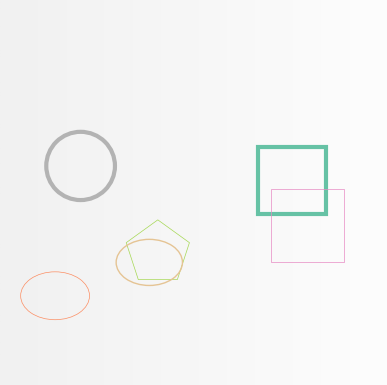[{"shape": "square", "thickness": 3, "radius": 0.44, "center": [0.754, 0.53]}, {"shape": "oval", "thickness": 0.5, "radius": 0.44, "center": [0.142, 0.232]}, {"shape": "square", "thickness": 0.5, "radius": 0.47, "center": [0.794, 0.413]}, {"shape": "pentagon", "thickness": 0.5, "radius": 0.43, "center": [0.407, 0.343]}, {"shape": "oval", "thickness": 1, "radius": 0.43, "center": [0.385, 0.318]}, {"shape": "circle", "thickness": 3, "radius": 0.44, "center": [0.208, 0.569]}]